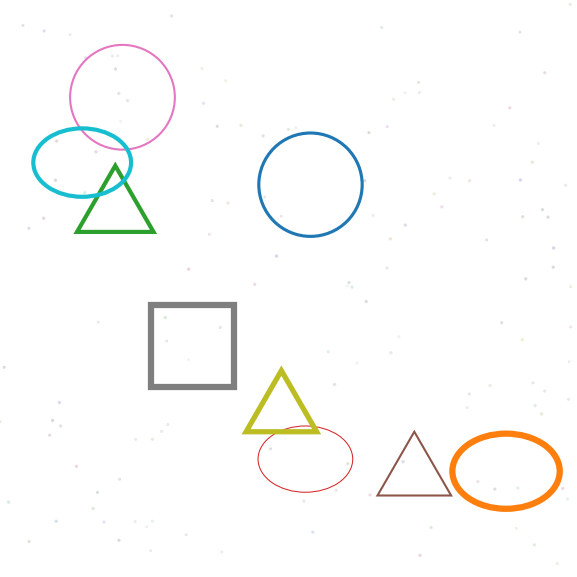[{"shape": "circle", "thickness": 1.5, "radius": 0.45, "center": [0.538, 0.679]}, {"shape": "oval", "thickness": 3, "radius": 0.46, "center": [0.876, 0.183]}, {"shape": "triangle", "thickness": 2, "radius": 0.38, "center": [0.2, 0.636]}, {"shape": "oval", "thickness": 0.5, "radius": 0.41, "center": [0.529, 0.204]}, {"shape": "triangle", "thickness": 1, "radius": 0.37, "center": [0.717, 0.178]}, {"shape": "circle", "thickness": 1, "radius": 0.45, "center": [0.212, 0.831]}, {"shape": "square", "thickness": 3, "radius": 0.36, "center": [0.333, 0.4]}, {"shape": "triangle", "thickness": 2.5, "radius": 0.35, "center": [0.487, 0.287]}, {"shape": "oval", "thickness": 2, "radius": 0.42, "center": [0.142, 0.718]}]